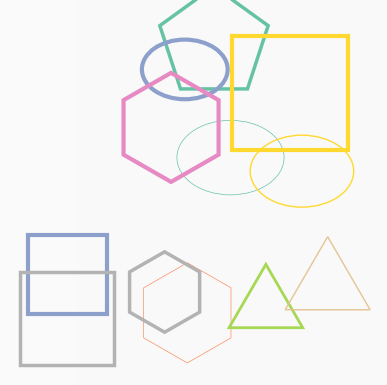[{"shape": "oval", "thickness": 0.5, "radius": 0.69, "center": [0.595, 0.591]}, {"shape": "pentagon", "thickness": 2.5, "radius": 0.73, "center": [0.552, 0.888]}, {"shape": "hexagon", "thickness": 0.5, "radius": 0.65, "center": [0.483, 0.187]}, {"shape": "square", "thickness": 3, "radius": 0.51, "center": [0.175, 0.287]}, {"shape": "oval", "thickness": 3, "radius": 0.55, "center": [0.477, 0.82]}, {"shape": "hexagon", "thickness": 3, "radius": 0.71, "center": [0.441, 0.669]}, {"shape": "triangle", "thickness": 2, "radius": 0.55, "center": [0.686, 0.204]}, {"shape": "square", "thickness": 3, "radius": 0.74, "center": [0.748, 0.759]}, {"shape": "oval", "thickness": 1, "radius": 0.67, "center": [0.779, 0.555]}, {"shape": "triangle", "thickness": 1, "radius": 0.63, "center": [0.846, 0.259]}, {"shape": "hexagon", "thickness": 2.5, "radius": 0.52, "center": [0.425, 0.242]}, {"shape": "square", "thickness": 2.5, "radius": 0.6, "center": [0.172, 0.173]}]